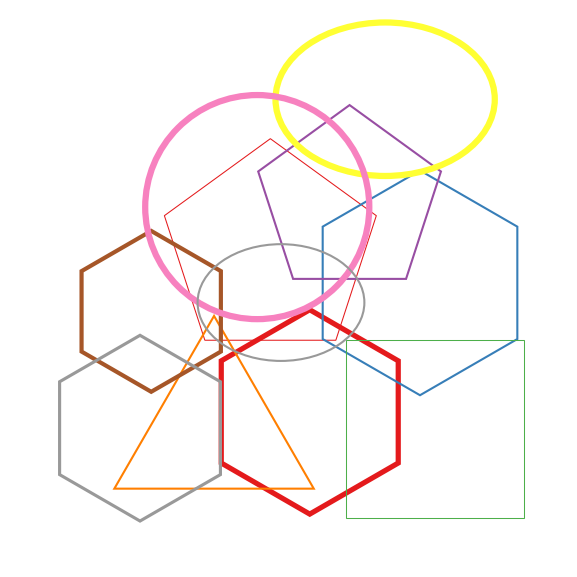[{"shape": "hexagon", "thickness": 2.5, "radius": 0.88, "center": [0.536, 0.286]}, {"shape": "pentagon", "thickness": 0.5, "radius": 0.96, "center": [0.468, 0.566]}, {"shape": "hexagon", "thickness": 1, "radius": 0.97, "center": [0.727, 0.509]}, {"shape": "square", "thickness": 0.5, "radius": 0.77, "center": [0.753, 0.256]}, {"shape": "pentagon", "thickness": 1, "radius": 0.83, "center": [0.605, 0.651]}, {"shape": "triangle", "thickness": 1, "radius": 1.0, "center": [0.371, 0.253]}, {"shape": "oval", "thickness": 3, "radius": 0.95, "center": [0.667, 0.827]}, {"shape": "hexagon", "thickness": 2, "radius": 0.7, "center": [0.262, 0.46]}, {"shape": "circle", "thickness": 3, "radius": 0.97, "center": [0.445, 0.641]}, {"shape": "hexagon", "thickness": 1.5, "radius": 0.8, "center": [0.242, 0.258]}, {"shape": "oval", "thickness": 1, "radius": 0.72, "center": [0.487, 0.475]}]